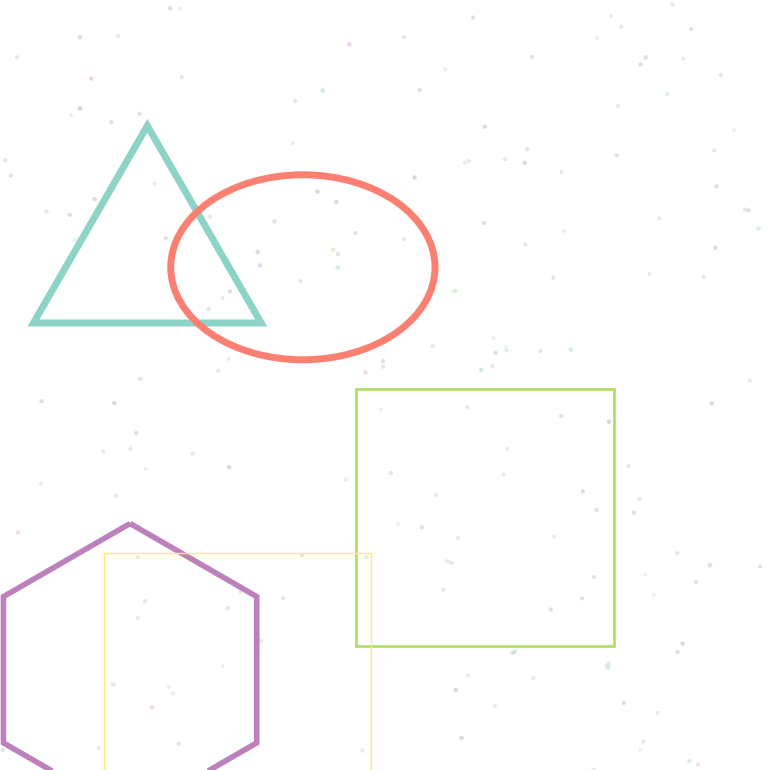[{"shape": "triangle", "thickness": 2.5, "radius": 0.85, "center": [0.191, 0.666]}, {"shape": "oval", "thickness": 2.5, "radius": 0.86, "center": [0.393, 0.653]}, {"shape": "square", "thickness": 1, "radius": 0.84, "center": [0.63, 0.328]}, {"shape": "hexagon", "thickness": 2, "radius": 0.95, "center": [0.169, 0.13]}, {"shape": "square", "thickness": 0.5, "radius": 0.87, "center": [0.308, 0.109]}]